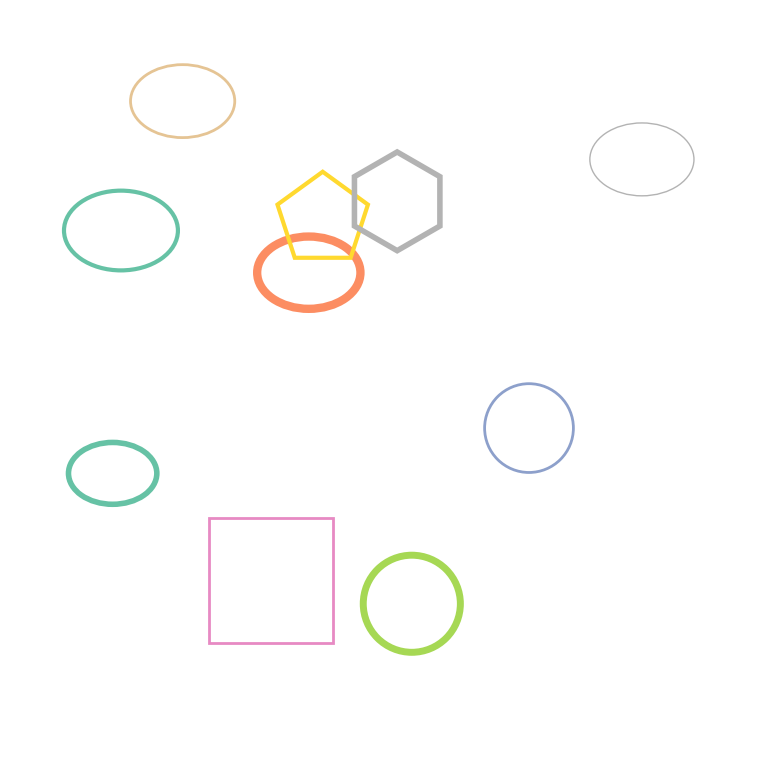[{"shape": "oval", "thickness": 1.5, "radius": 0.37, "center": [0.157, 0.701]}, {"shape": "oval", "thickness": 2, "radius": 0.29, "center": [0.146, 0.385]}, {"shape": "oval", "thickness": 3, "radius": 0.34, "center": [0.401, 0.646]}, {"shape": "circle", "thickness": 1, "radius": 0.29, "center": [0.687, 0.444]}, {"shape": "square", "thickness": 1, "radius": 0.4, "center": [0.352, 0.246]}, {"shape": "circle", "thickness": 2.5, "radius": 0.32, "center": [0.535, 0.216]}, {"shape": "pentagon", "thickness": 1.5, "radius": 0.31, "center": [0.419, 0.715]}, {"shape": "oval", "thickness": 1, "radius": 0.34, "center": [0.237, 0.869]}, {"shape": "hexagon", "thickness": 2, "radius": 0.32, "center": [0.516, 0.739]}, {"shape": "oval", "thickness": 0.5, "radius": 0.34, "center": [0.834, 0.793]}]